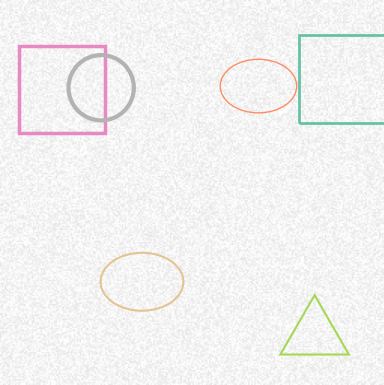[{"shape": "square", "thickness": 2, "radius": 0.58, "center": [0.892, 0.794]}, {"shape": "oval", "thickness": 1, "radius": 0.5, "center": [0.671, 0.776]}, {"shape": "square", "thickness": 2.5, "radius": 0.56, "center": [0.161, 0.768]}, {"shape": "triangle", "thickness": 1.5, "radius": 0.51, "center": [0.817, 0.131]}, {"shape": "oval", "thickness": 1.5, "radius": 0.54, "center": [0.369, 0.268]}, {"shape": "circle", "thickness": 3, "radius": 0.42, "center": [0.263, 0.772]}]